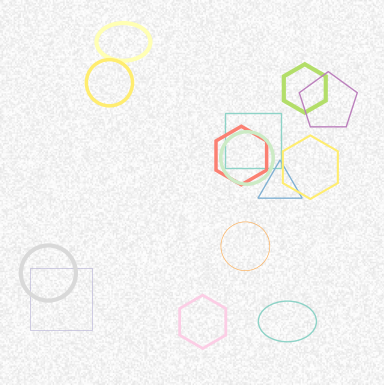[{"shape": "square", "thickness": 1, "radius": 0.36, "center": [0.657, 0.635]}, {"shape": "oval", "thickness": 1, "radius": 0.38, "center": [0.746, 0.165]}, {"shape": "oval", "thickness": 3, "radius": 0.35, "center": [0.321, 0.891]}, {"shape": "square", "thickness": 0.5, "radius": 0.4, "center": [0.158, 0.224]}, {"shape": "hexagon", "thickness": 2.5, "radius": 0.38, "center": [0.627, 0.596]}, {"shape": "triangle", "thickness": 1, "radius": 0.33, "center": [0.727, 0.518]}, {"shape": "circle", "thickness": 0.5, "radius": 0.32, "center": [0.637, 0.36]}, {"shape": "hexagon", "thickness": 3, "radius": 0.31, "center": [0.792, 0.77]}, {"shape": "hexagon", "thickness": 2, "radius": 0.35, "center": [0.527, 0.164]}, {"shape": "circle", "thickness": 3, "radius": 0.36, "center": [0.126, 0.291]}, {"shape": "pentagon", "thickness": 1, "radius": 0.4, "center": [0.853, 0.735]}, {"shape": "circle", "thickness": 2.5, "radius": 0.34, "center": [0.642, 0.59]}, {"shape": "hexagon", "thickness": 1.5, "radius": 0.41, "center": [0.806, 0.566]}, {"shape": "circle", "thickness": 2.5, "radius": 0.3, "center": [0.284, 0.785]}]